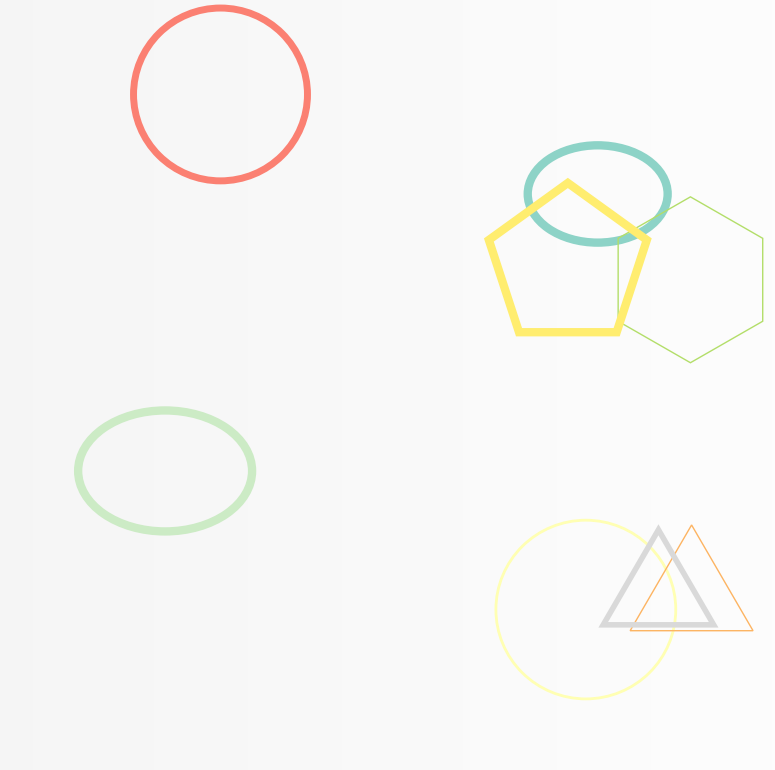[{"shape": "oval", "thickness": 3, "radius": 0.45, "center": [0.771, 0.748]}, {"shape": "circle", "thickness": 1, "radius": 0.58, "center": [0.756, 0.208]}, {"shape": "circle", "thickness": 2.5, "radius": 0.56, "center": [0.285, 0.877]}, {"shape": "triangle", "thickness": 0.5, "radius": 0.46, "center": [0.892, 0.227]}, {"shape": "hexagon", "thickness": 0.5, "radius": 0.54, "center": [0.891, 0.637]}, {"shape": "triangle", "thickness": 2, "radius": 0.41, "center": [0.85, 0.23]}, {"shape": "oval", "thickness": 3, "radius": 0.56, "center": [0.213, 0.388]}, {"shape": "pentagon", "thickness": 3, "radius": 0.54, "center": [0.733, 0.655]}]